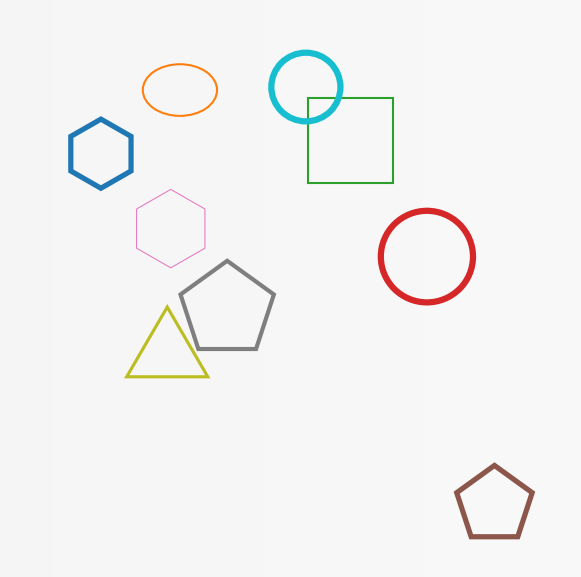[{"shape": "hexagon", "thickness": 2.5, "radius": 0.3, "center": [0.174, 0.733]}, {"shape": "oval", "thickness": 1, "radius": 0.32, "center": [0.31, 0.843]}, {"shape": "square", "thickness": 1, "radius": 0.37, "center": [0.602, 0.756]}, {"shape": "circle", "thickness": 3, "radius": 0.4, "center": [0.734, 0.555]}, {"shape": "pentagon", "thickness": 2.5, "radius": 0.34, "center": [0.851, 0.125]}, {"shape": "hexagon", "thickness": 0.5, "radius": 0.34, "center": [0.294, 0.603]}, {"shape": "pentagon", "thickness": 2, "radius": 0.42, "center": [0.391, 0.463]}, {"shape": "triangle", "thickness": 1.5, "radius": 0.4, "center": [0.288, 0.387]}, {"shape": "circle", "thickness": 3, "radius": 0.3, "center": [0.526, 0.848]}]